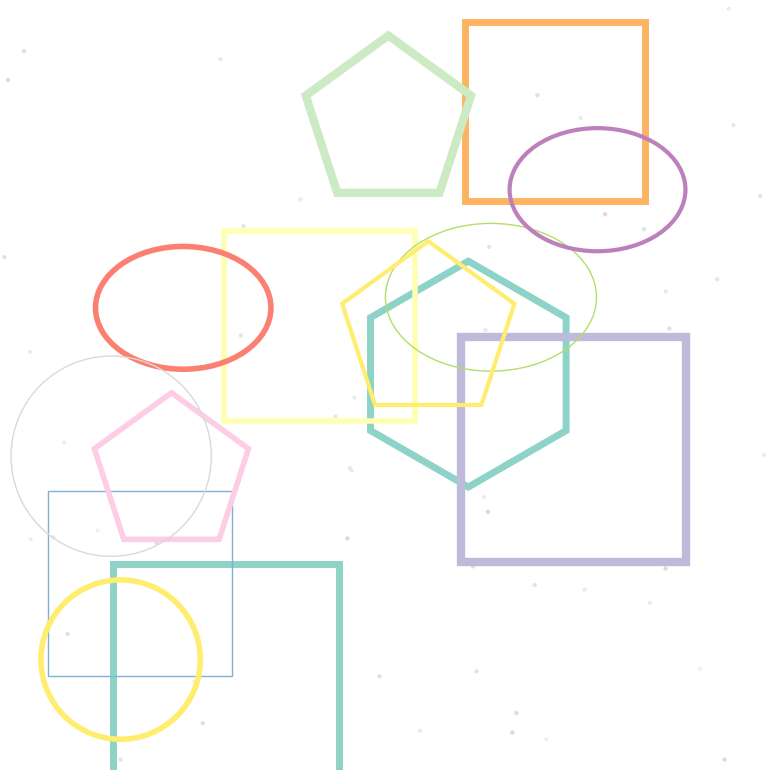[{"shape": "square", "thickness": 2.5, "radius": 0.73, "center": [0.293, 0.12]}, {"shape": "hexagon", "thickness": 2.5, "radius": 0.73, "center": [0.608, 0.514]}, {"shape": "square", "thickness": 2, "radius": 0.62, "center": [0.415, 0.577]}, {"shape": "square", "thickness": 3, "radius": 0.73, "center": [0.745, 0.416]}, {"shape": "oval", "thickness": 2, "radius": 0.57, "center": [0.238, 0.6]}, {"shape": "square", "thickness": 0.5, "radius": 0.6, "center": [0.182, 0.242]}, {"shape": "square", "thickness": 2.5, "radius": 0.58, "center": [0.721, 0.855]}, {"shape": "oval", "thickness": 0.5, "radius": 0.69, "center": [0.638, 0.614]}, {"shape": "pentagon", "thickness": 2, "radius": 0.53, "center": [0.223, 0.385]}, {"shape": "circle", "thickness": 0.5, "radius": 0.65, "center": [0.144, 0.408]}, {"shape": "oval", "thickness": 1.5, "radius": 0.57, "center": [0.776, 0.754]}, {"shape": "pentagon", "thickness": 3, "radius": 0.56, "center": [0.504, 0.841]}, {"shape": "circle", "thickness": 2, "radius": 0.52, "center": [0.157, 0.143]}, {"shape": "pentagon", "thickness": 1.5, "radius": 0.59, "center": [0.556, 0.569]}]